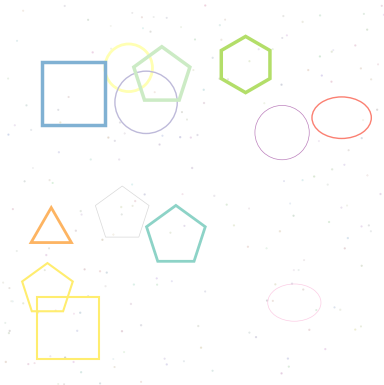[{"shape": "pentagon", "thickness": 2, "radius": 0.4, "center": [0.457, 0.386]}, {"shape": "circle", "thickness": 2, "radius": 0.31, "center": [0.334, 0.824]}, {"shape": "circle", "thickness": 1, "radius": 0.4, "center": [0.379, 0.734]}, {"shape": "oval", "thickness": 1, "radius": 0.39, "center": [0.887, 0.694]}, {"shape": "square", "thickness": 2.5, "radius": 0.41, "center": [0.19, 0.758]}, {"shape": "triangle", "thickness": 2, "radius": 0.3, "center": [0.133, 0.4]}, {"shape": "hexagon", "thickness": 2.5, "radius": 0.36, "center": [0.638, 0.832]}, {"shape": "oval", "thickness": 0.5, "radius": 0.35, "center": [0.765, 0.214]}, {"shape": "pentagon", "thickness": 0.5, "radius": 0.37, "center": [0.317, 0.443]}, {"shape": "circle", "thickness": 0.5, "radius": 0.35, "center": [0.733, 0.656]}, {"shape": "pentagon", "thickness": 2.5, "radius": 0.38, "center": [0.42, 0.802]}, {"shape": "pentagon", "thickness": 1.5, "radius": 0.35, "center": [0.123, 0.247]}, {"shape": "square", "thickness": 1.5, "radius": 0.4, "center": [0.177, 0.147]}]